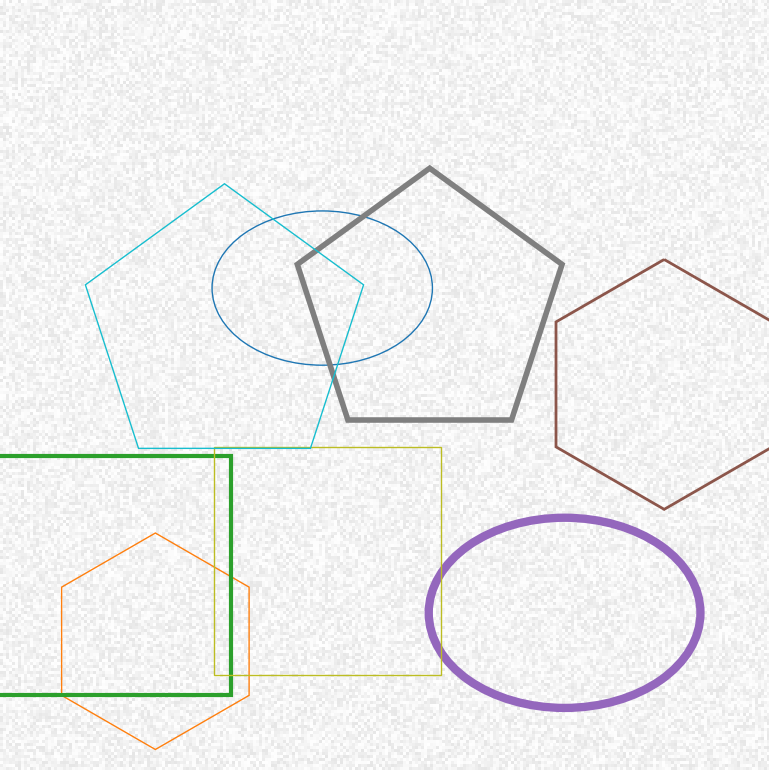[{"shape": "oval", "thickness": 0.5, "radius": 0.72, "center": [0.419, 0.626]}, {"shape": "hexagon", "thickness": 0.5, "radius": 0.7, "center": [0.202, 0.167]}, {"shape": "square", "thickness": 1.5, "radius": 0.78, "center": [0.145, 0.253]}, {"shape": "oval", "thickness": 3, "radius": 0.88, "center": [0.733, 0.204]}, {"shape": "hexagon", "thickness": 1, "radius": 0.81, "center": [0.863, 0.501]}, {"shape": "pentagon", "thickness": 2, "radius": 0.9, "center": [0.558, 0.601]}, {"shape": "square", "thickness": 0.5, "radius": 0.74, "center": [0.426, 0.271]}, {"shape": "pentagon", "thickness": 0.5, "radius": 0.95, "center": [0.292, 0.571]}]